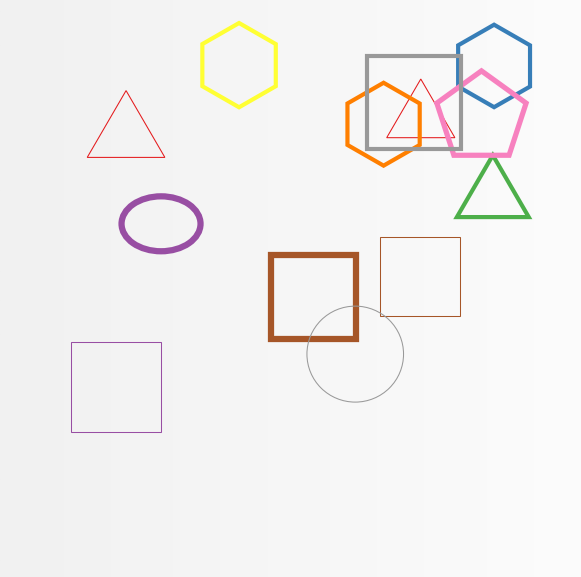[{"shape": "triangle", "thickness": 0.5, "radius": 0.39, "center": [0.217, 0.765]}, {"shape": "triangle", "thickness": 0.5, "radius": 0.34, "center": [0.724, 0.795]}, {"shape": "hexagon", "thickness": 2, "radius": 0.36, "center": [0.85, 0.885]}, {"shape": "triangle", "thickness": 2, "radius": 0.36, "center": [0.848, 0.659]}, {"shape": "square", "thickness": 0.5, "radius": 0.39, "center": [0.199, 0.329]}, {"shape": "oval", "thickness": 3, "radius": 0.34, "center": [0.277, 0.612]}, {"shape": "hexagon", "thickness": 2, "radius": 0.36, "center": [0.66, 0.784]}, {"shape": "hexagon", "thickness": 2, "radius": 0.36, "center": [0.411, 0.886]}, {"shape": "square", "thickness": 0.5, "radius": 0.34, "center": [0.722, 0.521]}, {"shape": "square", "thickness": 3, "radius": 0.36, "center": [0.54, 0.485]}, {"shape": "pentagon", "thickness": 2.5, "radius": 0.4, "center": [0.828, 0.796]}, {"shape": "square", "thickness": 2, "radius": 0.4, "center": [0.713, 0.822]}, {"shape": "circle", "thickness": 0.5, "radius": 0.42, "center": [0.611, 0.386]}]